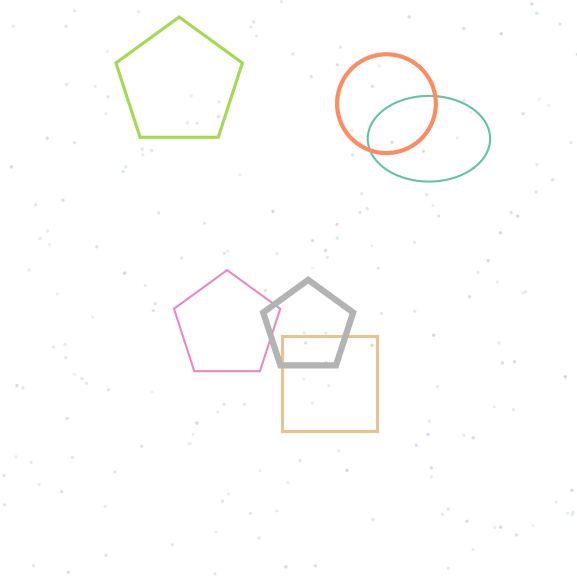[{"shape": "oval", "thickness": 1, "radius": 0.53, "center": [0.743, 0.759]}, {"shape": "circle", "thickness": 2, "radius": 0.43, "center": [0.669, 0.82]}, {"shape": "pentagon", "thickness": 1, "radius": 0.48, "center": [0.393, 0.435]}, {"shape": "pentagon", "thickness": 1.5, "radius": 0.58, "center": [0.31, 0.855]}, {"shape": "square", "thickness": 1.5, "radius": 0.41, "center": [0.57, 0.335]}, {"shape": "pentagon", "thickness": 3, "radius": 0.41, "center": [0.534, 0.433]}]